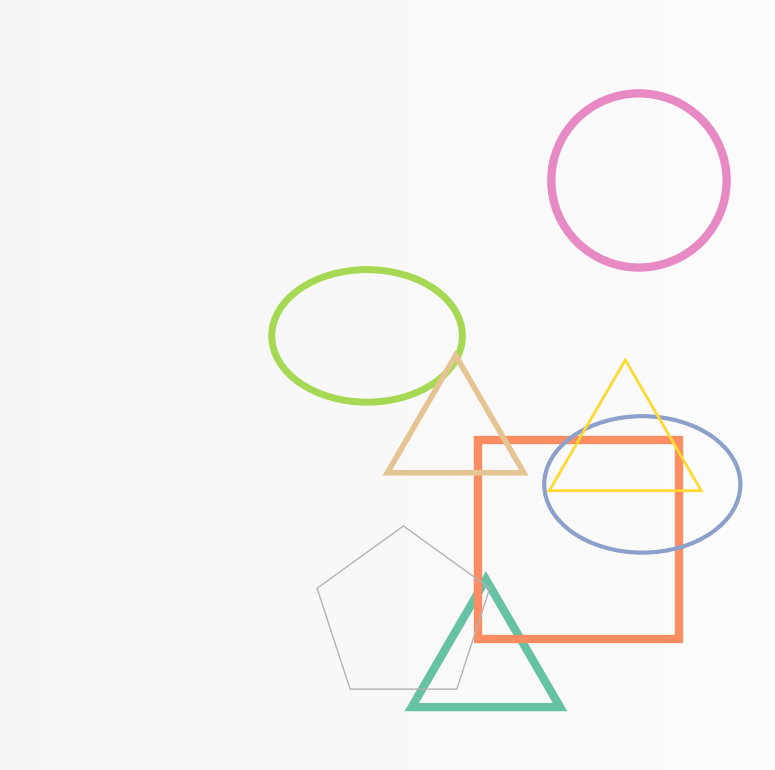[{"shape": "triangle", "thickness": 3, "radius": 0.55, "center": [0.627, 0.137]}, {"shape": "square", "thickness": 3, "radius": 0.65, "center": [0.747, 0.3]}, {"shape": "oval", "thickness": 1.5, "radius": 0.63, "center": [0.829, 0.371]}, {"shape": "circle", "thickness": 3, "radius": 0.57, "center": [0.824, 0.766]}, {"shape": "oval", "thickness": 2.5, "radius": 0.61, "center": [0.474, 0.564]}, {"shape": "triangle", "thickness": 1, "radius": 0.57, "center": [0.807, 0.419]}, {"shape": "triangle", "thickness": 2, "radius": 0.51, "center": [0.588, 0.437]}, {"shape": "pentagon", "thickness": 0.5, "radius": 0.59, "center": [0.521, 0.2]}]